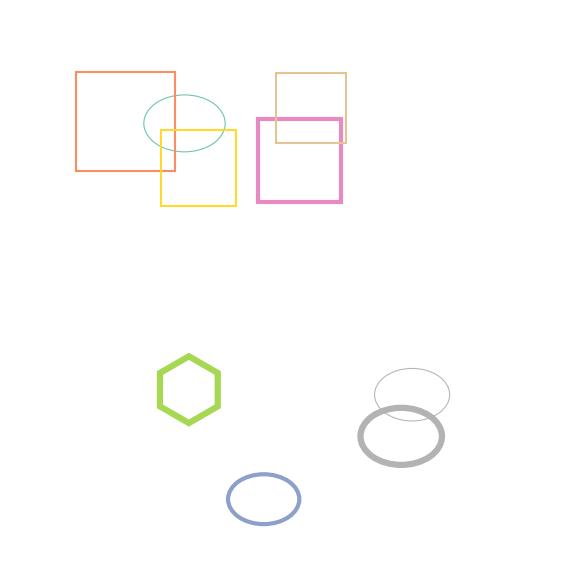[{"shape": "oval", "thickness": 0.5, "radius": 0.35, "center": [0.319, 0.786]}, {"shape": "square", "thickness": 1, "radius": 0.43, "center": [0.217, 0.789]}, {"shape": "oval", "thickness": 2, "radius": 0.31, "center": [0.457, 0.135]}, {"shape": "square", "thickness": 2, "radius": 0.36, "center": [0.519, 0.721]}, {"shape": "hexagon", "thickness": 3, "radius": 0.29, "center": [0.327, 0.324]}, {"shape": "square", "thickness": 1, "radius": 0.33, "center": [0.344, 0.708]}, {"shape": "square", "thickness": 1, "radius": 0.3, "center": [0.538, 0.813]}, {"shape": "oval", "thickness": 3, "radius": 0.35, "center": [0.695, 0.244]}, {"shape": "oval", "thickness": 0.5, "radius": 0.33, "center": [0.714, 0.316]}]